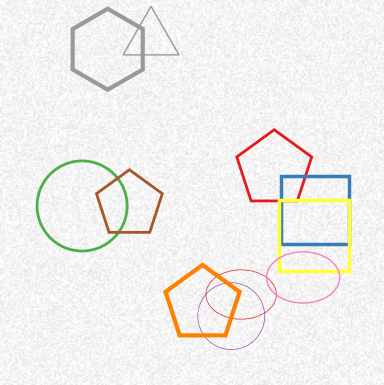[{"shape": "oval", "thickness": 0.5, "radius": 0.46, "center": [0.626, 0.235]}, {"shape": "pentagon", "thickness": 2, "radius": 0.51, "center": [0.712, 0.561]}, {"shape": "square", "thickness": 2.5, "radius": 0.44, "center": [0.818, 0.455]}, {"shape": "circle", "thickness": 2, "radius": 0.59, "center": [0.213, 0.465]}, {"shape": "circle", "thickness": 0.5, "radius": 0.43, "center": [0.601, 0.179]}, {"shape": "pentagon", "thickness": 3, "radius": 0.51, "center": [0.526, 0.211]}, {"shape": "square", "thickness": 2.5, "radius": 0.46, "center": [0.816, 0.388]}, {"shape": "pentagon", "thickness": 2, "radius": 0.45, "center": [0.336, 0.469]}, {"shape": "oval", "thickness": 1, "radius": 0.48, "center": [0.787, 0.279]}, {"shape": "hexagon", "thickness": 3, "radius": 0.53, "center": [0.28, 0.872]}, {"shape": "triangle", "thickness": 1, "radius": 0.42, "center": [0.392, 0.899]}]